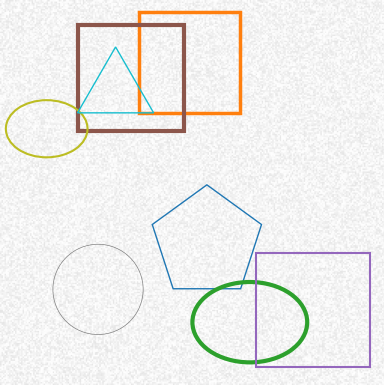[{"shape": "pentagon", "thickness": 1, "radius": 0.75, "center": [0.537, 0.371]}, {"shape": "square", "thickness": 2.5, "radius": 0.66, "center": [0.493, 0.838]}, {"shape": "oval", "thickness": 3, "radius": 0.75, "center": [0.649, 0.163]}, {"shape": "square", "thickness": 1.5, "radius": 0.74, "center": [0.814, 0.194]}, {"shape": "square", "thickness": 3, "radius": 0.69, "center": [0.34, 0.797]}, {"shape": "circle", "thickness": 0.5, "radius": 0.59, "center": [0.255, 0.248]}, {"shape": "oval", "thickness": 1.5, "radius": 0.53, "center": [0.121, 0.666]}, {"shape": "triangle", "thickness": 1, "radius": 0.57, "center": [0.3, 0.764]}]